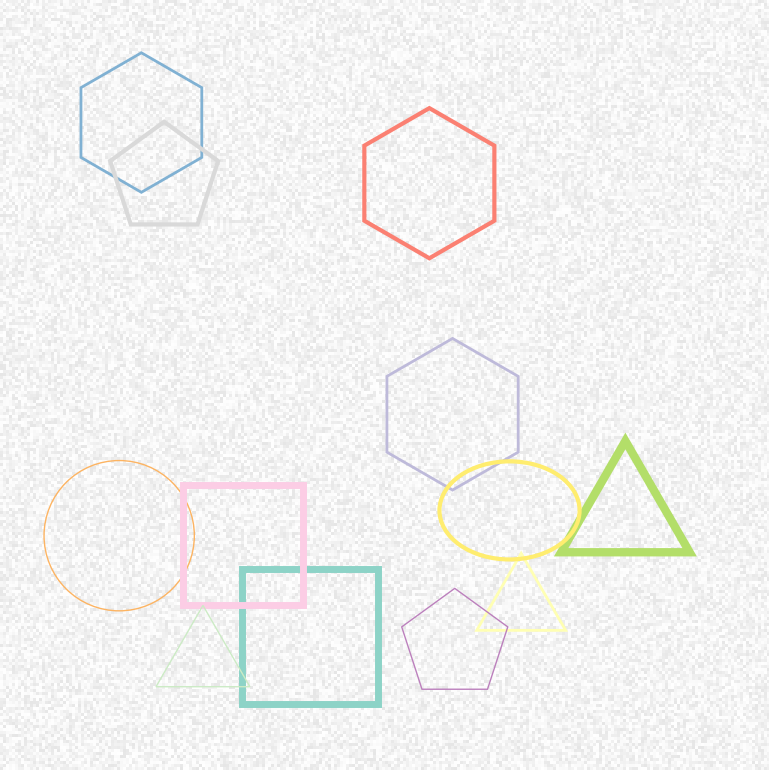[{"shape": "square", "thickness": 2.5, "radius": 0.44, "center": [0.403, 0.174]}, {"shape": "triangle", "thickness": 1, "radius": 0.33, "center": [0.677, 0.215]}, {"shape": "hexagon", "thickness": 1, "radius": 0.49, "center": [0.588, 0.462]}, {"shape": "hexagon", "thickness": 1.5, "radius": 0.49, "center": [0.558, 0.762]}, {"shape": "hexagon", "thickness": 1, "radius": 0.45, "center": [0.184, 0.841]}, {"shape": "circle", "thickness": 0.5, "radius": 0.49, "center": [0.155, 0.304]}, {"shape": "triangle", "thickness": 3, "radius": 0.48, "center": [0.812, 0.331]}, {"shape": "square", "thickness": 2.5, "radius": 0.39, "center": [0.316, 0.293]}, {"shape": "pentagon", "thickness": 1.5, "radius": 0.37, "center": [0.213, 0.768]}, {"shape": "pentagon", "thickness": 0.5, "radius": 0.36, "center": [0.591, 0.163]}, {"shape": "triangle", "thickness": 0.5, "radius": 0.35, "center": [0.264, 0.143]}, {"shape": "oval", "thickness": 1.5, "radius": 0.45, "center": [0.662, 0.337]}]